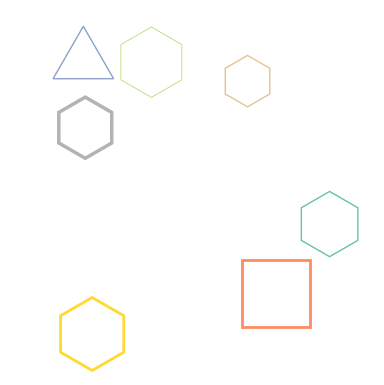[{"shape": "hexagon", "thickness": 1, "radius": 0.42, "center": [0.856, 0.418]}, {"shape": "square", "thickness": 2, "radius": 0.44, "center": [0.717, 0.238]}, {"shape": "triangle", "thickness": 1, "radius": 0.45, "center": [0.216, 0.841]}, {"shape": "hexagon", "thickness": 0.5, "radius": 0.46, "center": [0.393, 0.838]}, {"shape": "hexagon", "thickness": 2, "radius": 0.47, "center": [0.239, 0.132]}, {"shape": "hexagon", "thickness": 1, "radius": 0.33, "center": [0.643, 0.789]}, {"shape": "hexagon", "thickness": 2.5, "radius": 0.4, "center": [0.221, 0.668]}]